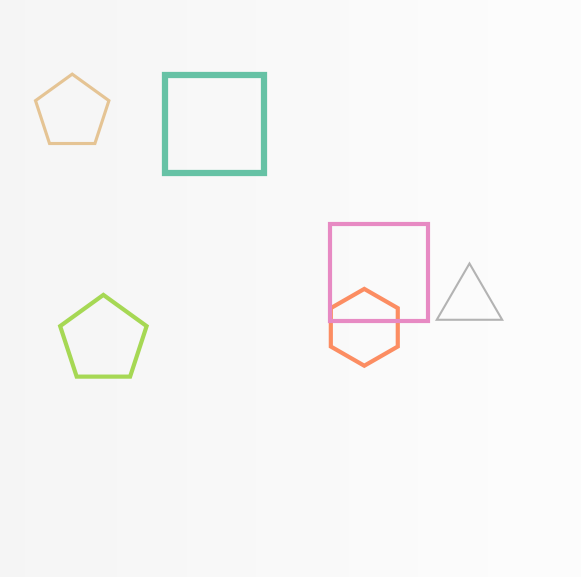[{"shape": "square", "thickness": 3, "radius": 0.43, "center": [0.369, 0.784]}, {"shape": "hexagon", "thickness": 2, "radius": 0.33, "center": [0.627, 0.432]}, {"shape": "square", "thickness": 2, "radius": 0.42, "center": [0.652, 0.527]}, {"shape": "pentagon", "thickness": 2, "radius": 0.39, "center": [0.178, 0.41]}, {"shape": "pentagon", "thickness": 1.5, "radius": 0.33, "center": [0.124, 0.804]}, {"shape": "triangle", "thickness": 1, "radius": 0.32, "center": [0.808, 0.478]}]